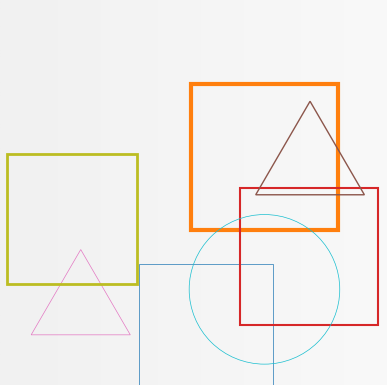[{"shape": "square", "thickness": 0.5, "radius": 0.86, "center": [0.532, 0.143]}, {"shape": "square", "thickness": 3, "radius": 0.95, "center": [0.683, 0.591]}, {"shape": "square", "thickness": 1.5, "radius": 0.89, "center": [0.797, 0.334]}, {"shape": "triangle", "thickness": 1, "radius": 0.81, "center": [0.8, 0.575]}, {"shape": "triangle", "thickness": 0.5, "radius": 0.74, "center": [0.208, 0.204]}, {"shape": "square", "thickness": 2, "radius": 0.84, "center": [0.185, 0.431]}, {"shape": "circle", "thickness": 0.5, "radius": 0.97, "center": [0.682, 0.248]}]